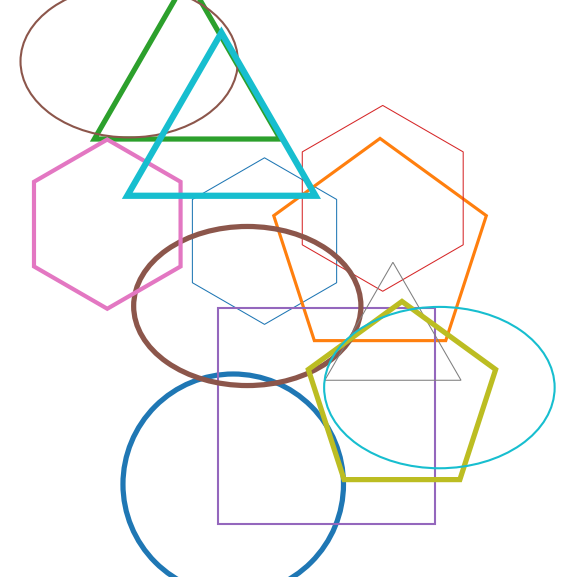[{"shape": "hexagon", "thickness": 0.5, "radius": 0.72, "center": [0.458, 0.582]}, {"shape": "circle", "thickness": 2.5, "radius": 0.95, "center": [0.404, 0.161]}, {"shape": "pentagon", "thickness": 1.5, "radius": 0.97, "center": [0.658, 0.566]}, {"shape": "triangle", "thickness": 2.5, "radius": 0.93, "center": [0.324, 0.851]}, {"shape": "hexagon", "thickness": 0.5, "radius": 0.8, "center": [0.663, 0.656]}, {"shape": "square", "thickness": 1, "radius": 0.94, "center": [0.565, 0.279]}, {"shape": "oval", "thickness": 1, "radius": 0.94, "center": [0.224, 0.893]}, {"shape": "oval", "thickness": 2.5, "radius": 0.98, "center": [0.428, 0.469]}, {"shape": "hexagon", "thickness": 2, "radius": 0.73, "center": [0.186, 0.611]}, {"shape": "triangle", "thickness": 0.5, "radius": 0.68, "center": [0.68, 0.409]}, {"shape": "pentagon", "thickness": 2.5, "radius": 0.85, "center": [0.696, 0.307]}, {"shape": "triangle", "thickness": 3, "radius": 0.94, "center": [0.383, 0.754]}, {"shape": "oval", "thickness": 1, "radius": 1.0, "center": [0.761, 0.328]}]